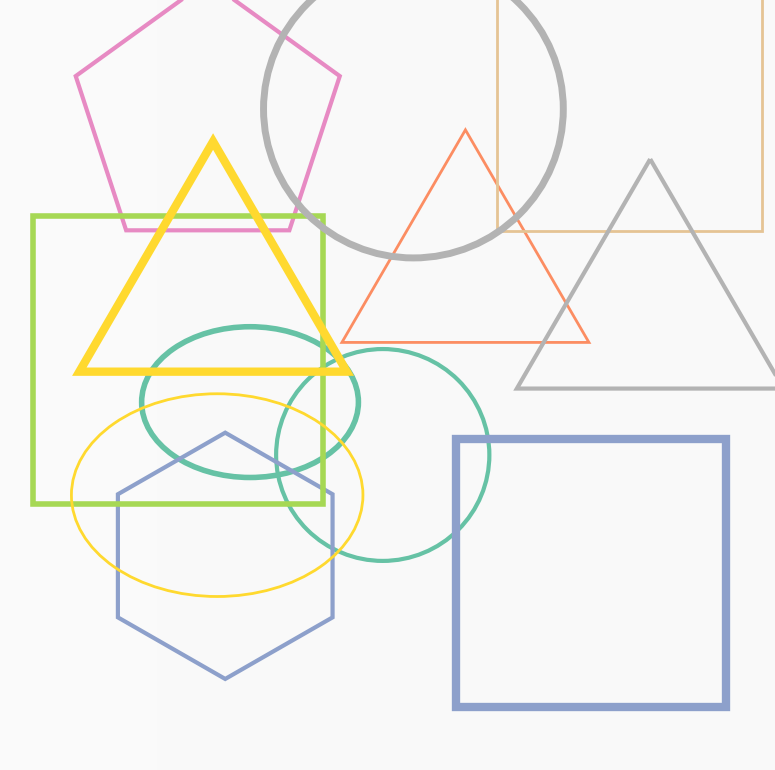[{"shape": "oval", "thickness": 2, "radius": 0.7, "center": [0.323, 0.478]}, {"shape": "circle", "thickness": 1.5, "radius": 0.69, "center": [0.494, 0.409]}, {"shape": "triangle", "thickness": 1, "radius": 0.92, "center": [0.601, 0.647]}, {"shape": "square", "thickness": 3, "radius": 0.87, "center": [0.762, 0.256]}, {"shape": "hexagon", "thickness": 1.5, "radius": 0.8, "center": [0.291, 0.278]}, {"shape": "pentagon", "thickness": 1.5, "radius": 0.9, "center": [0.268, 0.846]}, {"shape": "square", "thickness": 2, "radius": 0.94, "center": [0.23, 0.533]}, {"shape": "triangle", "thickness": 3, "radius": 1.0, "center": [0.275, 0.617]}, {"shape": "oval", "thickness": 1, "radius": 0.94, "center": [0.28, 0.357]}, {"shape": "square", "thickness": 1, "radius": 0.86, "center": [0.812, 0.872]}, {"shape": "circle", "thickness": 2.5, "radius": 0.97, "center": [0.533, 0.858]}, {"shape": "triangle", "thickness": 1.5, "radius": 0.99, "center": [0.839, 0.595]}]